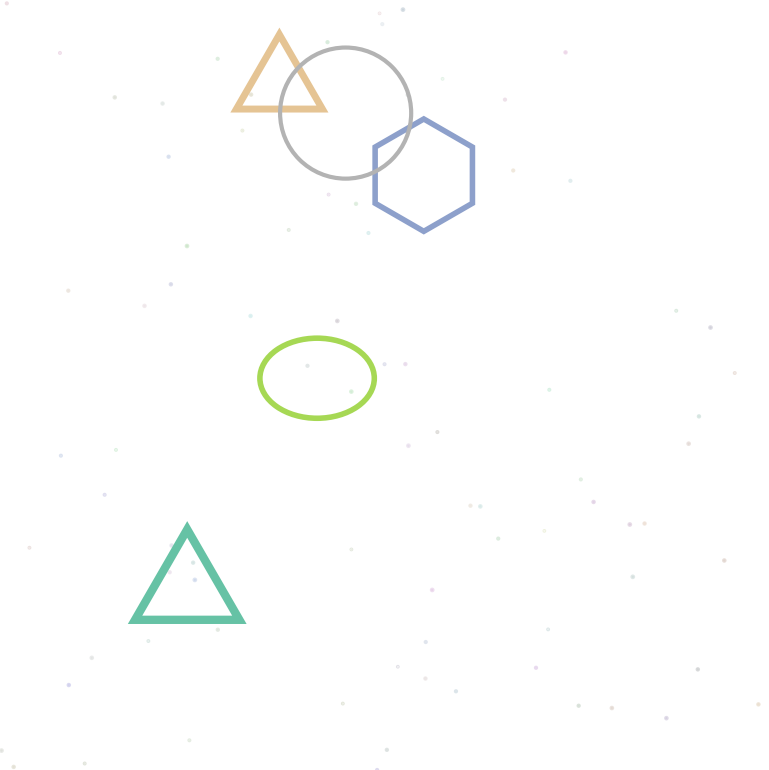[{"shape": "triangle", "thickness": 3, "radius": 0.39, "center": [0.243, 0.234]}, {"shape": "hexagon", "thickness": 2, "radius": 0.36, "center": [0.55, 0.773]}, {"shape": "oval", "thickness": 2, "radius": 0.37, "center": [0.412, 0.509]}, {"shape": "triangle", "thickness": 2.5, "radius": 0.32, "center": [0.363, 0.891]}, {"shape": "circle", "thickness": 1.5, "radius": 0.43, "center": [0.449, 0.853]}]